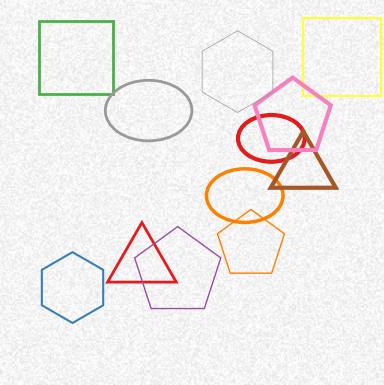[{"shape": "triangle", "thickness": 2, "radius": 0.52, "center": [0.369, 0.319]}, {"shape": "oval", "thickness": 3, "radius": 0.43, "center": [0.705, 0.641]}, {"shape": "hexagon", "thickness": 1.5, "radius": 0.46, "center": [0.188, 0.253]}, {"shape": "square", "thickness": 2, "radius": 0.47, "center": [0.197, 0.851]}, {"shape": "pentagon", "thickness": 1, "radius": 0.59, "center": [0.462, 0.294]}, {"shape": "pentagon", "thickness": 1, "radius": 0.46, "center": [0.652, 0.365]}, {"shape": "oval", "thickness": 2.5, "radius": 0.5, "center": [0.636, 0.492]}, {"shape": "square", "thickness": 1.5, "radius": 0.51, "center": [0.888, 0.851]}, {"shape": "triangle", "thickness": 3, "radius": 0.49, "center": [0.788, 0.561]}, {"shape": "pentagon", "thickness": 3, "radius": 0.52, "center": [0.76, 0.695]}, {"shape": "oval", "thickness": 2, "radius": 0.56, "center": [0.386, 0.713]}, {"shape": "hexagon", "thickness": 0.5, "radius": 0.53, "center": [0.617, 0.814]}]